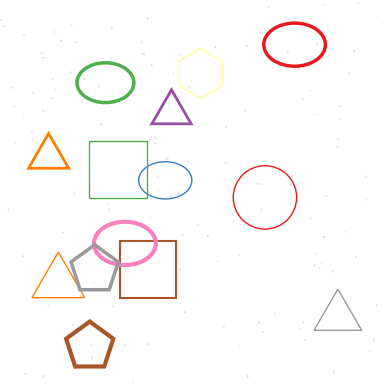[{"shape": "circle", "thickness": 1, "radius": 0.41, "center": [0.688, 0.487]}, {"shape": "oval", "thickness": 2.5, "radius": 0.4, "center": [0.765, 0.884]}, {"shape": "oval", "thickness": 1, "radius": 0.35, "center": [0.429, 0.532]}, {"shape": "oval", "thickness": 2.5, "radius": 0.37, "center": [0.274, 0.785]}, {"shape": "square", "thickness": 1, "radius": 0.37, "center": [0.307, 0.56]}, {"shape": "triangle", "thickness": 2, "radius": 0.29, "center": [0.445, 0.708]}, {"shape": "triangle", "thickness": 1, "radius": 0.4, "center": [0.151, 0.266]}, {"shape": "triangle", "thickness": 2, "radius": 0.3, "center": [0.126, 0.593]}, {"shape": "hexagon", "thickness": 0.5, "radius": 0.32, "center": [0.521, 0.809]}, {"shape": "square", "thickness": 1.5, "radius": 0.37, "center": [0.384, 0.3]}, {"shape": "pentagon", "thickness": 3, "radius": 0.32, "center": [0.233, 0.1]}, {"shape": "oval", "thickness": 3, "radius": 0.4, "center": [0.324, 0.368]}, {"shape": "triangle", "thickness": 1, "radius": 0.36, "center": [0.878, 0.178]}, {"shape": "pentagon", "thickness": 2.5, "radius": 0.32, "center": [0.246, 0.3]}]